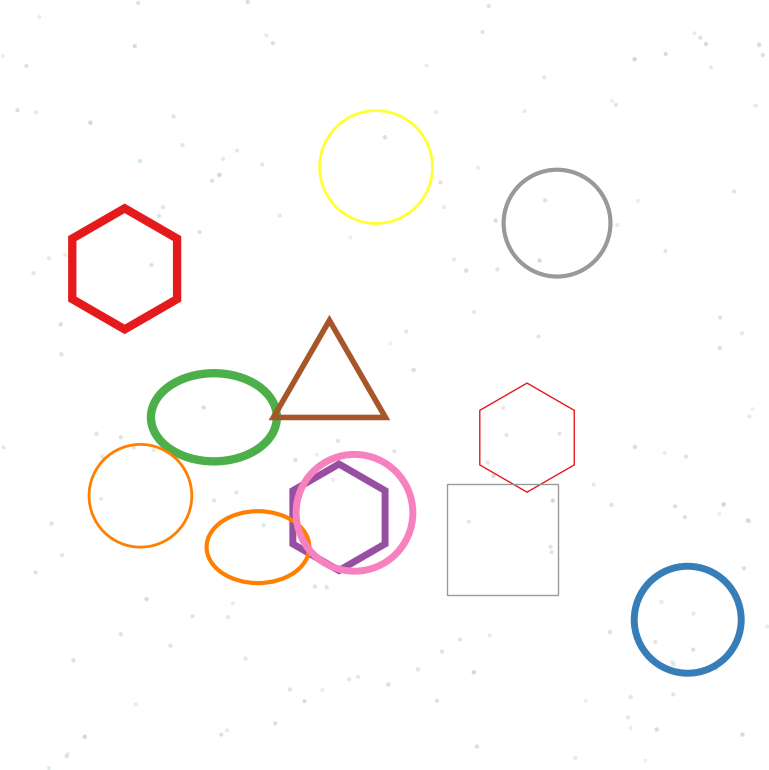[{"shape": "hexagon", "thickness": 3, "radius": 0.39, "center": [0.162, 0.651]}, {"shape": "hexagon", "thickness": 0.5, "radius": 0.35, "center": [0.684, 0.432]}, {"shape": "circle", "thickness": 2.5, "radius": 0.35, "center": [0.893, 0.195]}, {"shape": "oval", "thickness": 3, "radius": 0.41, "center": [0.278, 0.458]}, {"shape": "hexagon", "thickness": 2.5, "radius": 0.35, "center": [0.44, 0.328]}, {"shape": "oval", "thickness": 1.5, "radius": 0.33, "center": [0.335, 0.289]}, {"shape": "circle", "thickness": 1, "radius": 0.33, "center": [0.182, 0.356]}, {"shape": "circle", "thickness": 1, "radius": 0.37, "center": [0.488, 0.783]}, {"shape": "triangle", "thickness": 2, "radius": 0.42, "center": [0.428, 0.5]}, {"shape": "circle", "thickness": 2.5, "radius": 0.38, "center": [0.46, 0.334]}, {"shape": "circle", "thickness": 1.5, "radius": 0.35, "center": [0.723, 0.71]}, {"shape": "square", "thickness": 0.5, "radius": 0.36, "center": [0.652, 0.299]}]